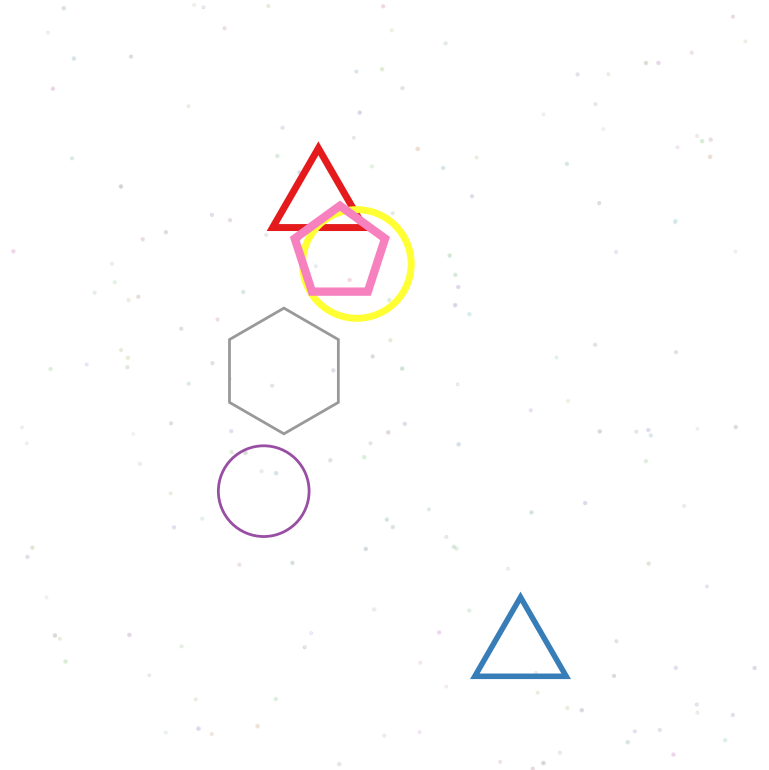[{"shape": "triangle", "thickness": 2.5, "radius": 0.34, "center": [0.413, 0.739]}, {"shape": "triangle", "thickness": 2, "radius": 0.34, "center": [0.676, 0.156]}, {"shape": "circle", "thickness": 1, "radius": 0.29, "center": [0.342, 0.362]}, {"shape": "circle", "thickness": 2.5, "radius": 0.35, "center": [0.463, 0.657]}, {"shape": "pentagon", "thickness": 3, "radius": 0.31, "center": [0.441, 0.671]}, {"shape": "hexagon", "thickness": 1, "radius": 0.41, "center": [0.369, 0.518]}]